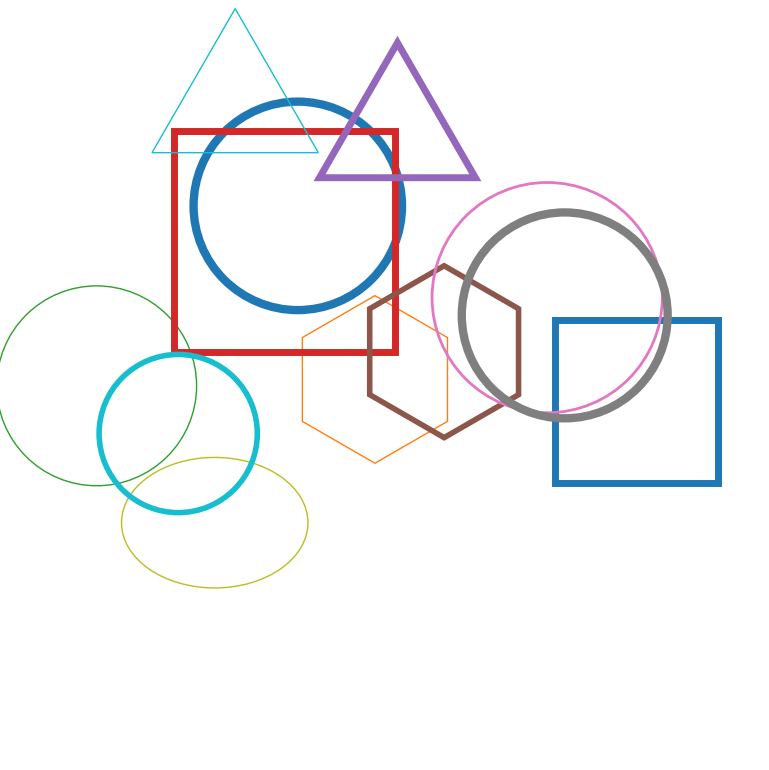[{"shape": "square", "thickness": 2.5, "radius": 0.53, "center": [0.826, 0.479]}, {"shape": "circle", "thickness": 3, "radius": 0.68, "center": [0.387, 0.733]}, {"shape": "hexagon", "thickness": 0.5, "radius": 0.54, "center": [0.487, 0.507]}, {"shape": "circle", "thickness": 0.5, "radius": 0.65, "center": [0.126, 0.499]}, {"shape": "square", "thickness": 2.5, "radius": 0.72, "center": [0.37, 0.687]}, {"shape": "triangle", "thickness": 2.5, "radius": 0.58, "center": [0.516, 0.828]}, {"shape": "hexagon", "thickness": 2, "radius": 0.56, "center": [0.577, 0.543]}, {"shape": "circle", "thickness": 1, "radius": 0.75, "center": [0.711, 0.613]}, {"shape": "circle", "thickness": 3, "radius": 0.67, "center": [0.733, 0.59]}, {"shape": "oval", "thickness": 0.5, "radius": 0.61, "center": [0.279, 0.321]}, {"shape": "triangle", "thickness": 0.5, "radius": 0.62, "center": [0.305, 0.864]}, {"shape": "circle", "thickness": 2, "radius": 0.51, "center": [0.231, 0.437]}]